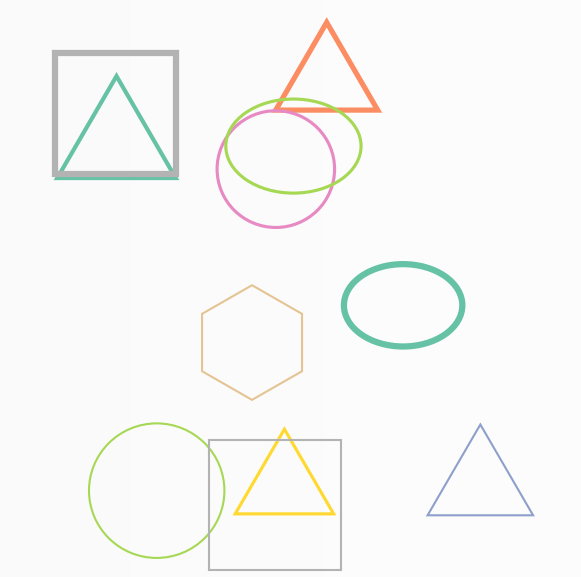[{"shape": "oval", "thickness": 3, "radius": 0.51, "center": [0.694, 0.47]}, {"shape": "triangle", "thickness": 2, "radius": 0.59, "center": [0.2, 0.75]}, {"shape": "triangle", "thickness": 2.5, "radius": 0.51, "center": [0.562, 0.859]}, {"shape": "triangle", "thickness": 1, "radius": 0.52, "center": [0.826, 0.159]}, {"shape": "circle", "thickness": 1.5, "radius": 0.51, "center": [0.475, 0.706]}, {"shape": "circle", "thickness": 1, "radius": 0.58, "center": [0.27, 0.15]}, {"shape": "oval", "thickness": 1.5, "radius": 0.58, "center": [0.505, 0.746]}, {"shape": "triangle", "thickness": 1.5, "radius": 0.49, "center": [0.489, 0.158]}, {"shape": "hexagon", "thickness": 1, "radius": 0.5, "center": [0.434, 0.406]}, {"shape": "square", "thickness": 3, "radius": 0.52, "center": [0.198, 0.803]}, {"shape": "square", "thickness": 1, "radius": 0.56, "center": [0.473, 0.125]}]